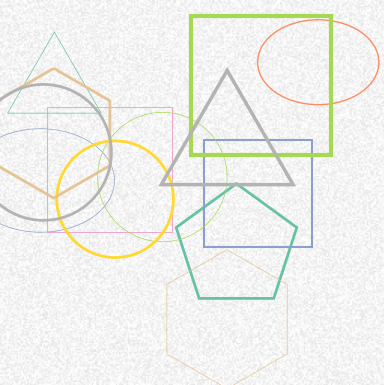[{"shape": "pentagon", "thickness": 2, "radius": 0.82, "center": [0.614, 0.358]}, {"shape": "triangle", "thickness": 0.5, "radius": 0.7, "center": [0.141, 0.776]}, {"shape": "oval", "thickness": 1, "radius": 0.79, "center": [0.827, 0.838]}, {"shape": "square", "thickness": 1.5, "radius": 0.7, "center": [0.671, 0.497]}, {"shape": "oval", "thickness": 0.5, "radius": 0.96, "center": [0.105, 0.531]}, {"shape": "square", "thickness": 0.5, "radius": 0.81, "center": [0.285, 0.561]}, {"shape": "square", "thickness": 3, "radius": 0.91, "center": [0.679, 0.778]}, {"shape": "circle", "thickness": 0.5, "radius": 0.84, "center": [0.422, 0.54]}, {"shape": "circle", "thickness": 2, "radius": 0.76, "center": [0.299, 0.483]}, {"shape": "hexagon", "thickness": 0.5, "radius": 0.9, "center": [0.59, 0.171]}, {"shape": "hexagon", "thickness": 2, "radius": 0.84, "center": [0.14, 0.654]}, {"shape": "circle", "thickness": 2, "radius": 0.88, "center": [0.113, 0.604]}, {"shape": "triangle", "thickness": 2.5, "radius": 0.99, "center": [0.59, 0.619]}]